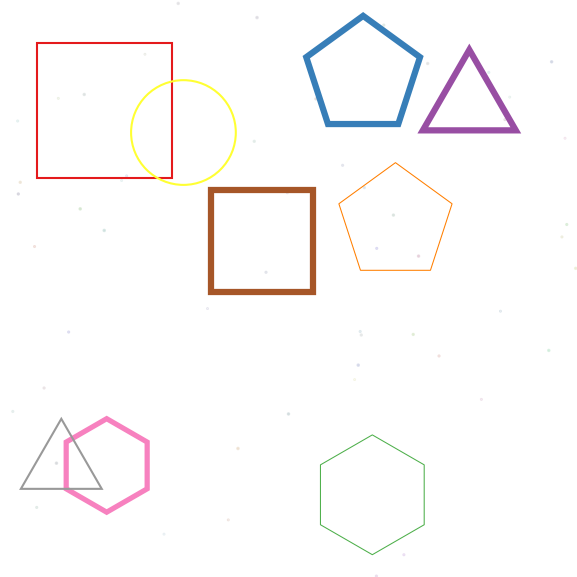[{"shape": "square", "thickness": 1, "radius": 0.58, "center": [0.181, 0.807]}, {"shape": "pentagon", "thickness": 3, "radius": 0.52, "center": [0.629, 0.868]}, {"shape": "hexagon", "thickness": 0.5, "radius": 0.52, "center": [0.645, 0.142]}, {"shape": "triangle", "thickness": 3, "radius": 0.46, "center": [0.813, 0.82]}, {"shape": "pentagon", "thickness": 0.5, "radius": 0.52, "center": [0.685, 0.614]}, {"shape": "circle", "thickness": 1, "radius": 0.45, "center": [0.318, 0.77]}, {"shape": "square", "thickness": 3, "radius": 0.44, "center": [0.453, 0.582]}, {"shape": "hexagon", "thickness": 2.5, "radius": 0.4, "center": [0.185, 0.193]}, {"shape": "triangle", "thickness": 1, "radius": 0.4, "center": [0.106, 0.193]}]